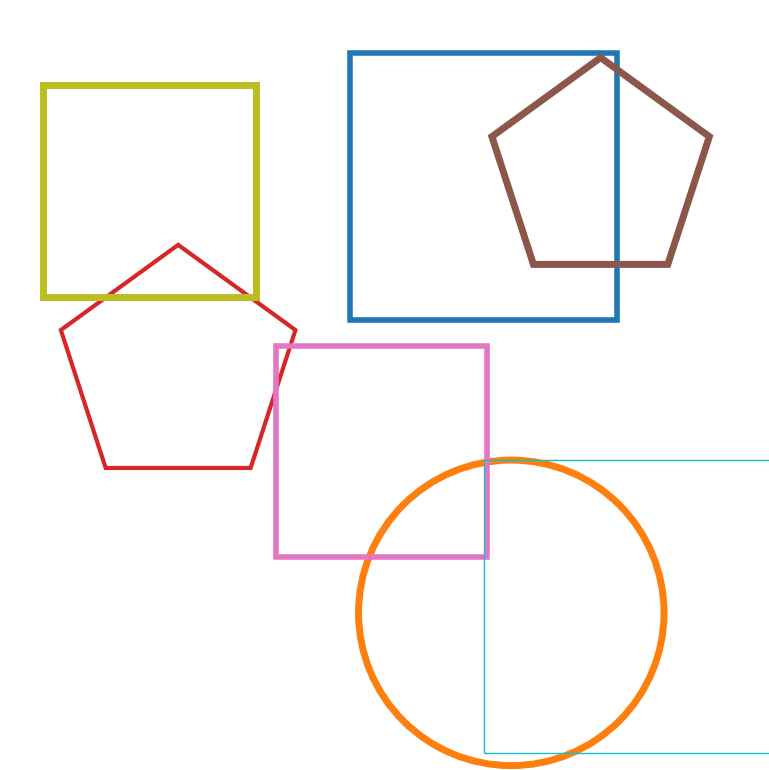[{"shape": "square", "thickness": 2, "radius": 0.87, "center": [0.628, 0.758]}, {"shape": "circle", "thickness": 2.5, "radius": 0.99, "center": [0.664, 0.204]}, {"shape": "pentagon", "thickness": 1.5, "radius": 0.8, "center": [0.231, 0.522]}, {"shape": "pentagon", "thickness": 2.5, "radius": 0.74, "center": [0.78, 0.777]}, {"shape": "square", "thickness": 2, "radius": 0.68, "center": [0.496, 0.413]}, {"shape": "square", "thickness": 2.5, "radius": 0.69, "center": [0.194, 0.752]}, {"shape": "square", "thickness": 0.5, "radius": 0.95, "center": [0.819, 0.213]}]